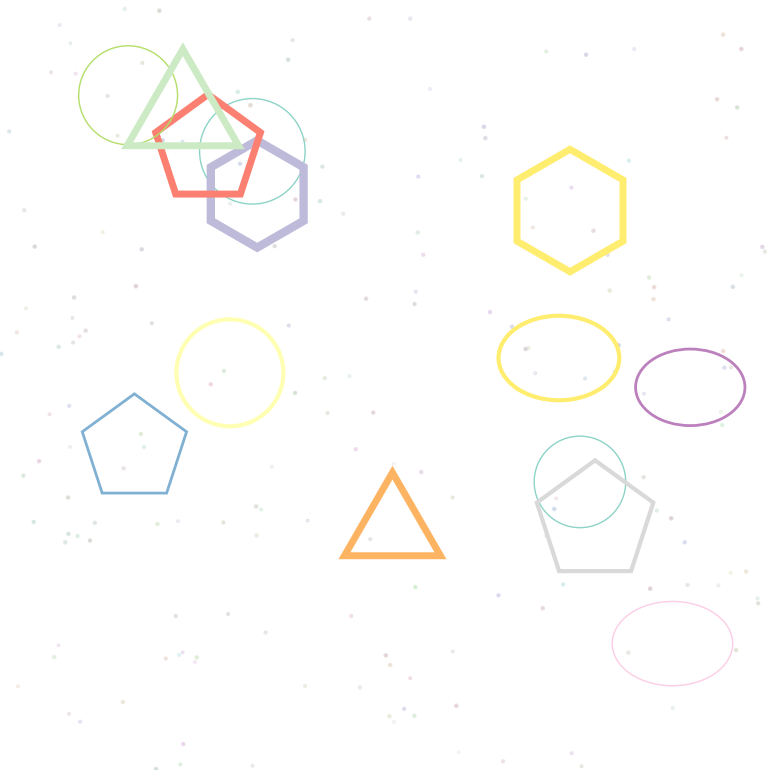[{"shape": "circle", "thickness": 0.5, "radius": 0.34, "center": [0.328, 0.803]}, {"shape": "circle", "thickness": 0.5, "radius": 0.3, "center": [0.753, 0.374]}, {"shape": "circle", "thickness": 1.5, "radius": 0.35, "center": [0.299, 0.516]}, {"shape": "hexagon", "thickness": 3, "radius": 0.35, "center": [0.334, 0.748]}, {"shape": "pentagon", "thickness": 2.5, "radius": 0.36, "center": [0.27, 0.806]}, {"shape": "pentagon", "thickness": 1, "radius": 0.36, "center": [0.175, 0.417]}, {"shape": "triangle", "thickness": 2.5, "radius": 0.36, "center": [0.51, 0.314]}, {"shape": "circle", "thickness": 0.5, "radius": 0.32, "center": [0.166, 0.876]}, {"shape": "oval", "thickness": 0.5, "radius": 0.39, "center": [0.873, 0.164]}, {"shape": "pentagon", "thickness": 1.5, "radius": 0.4, "center": [0.773, 0.323]}, {"shape": "oval", "thickness": 1, "radius": 0.36, "center": [0.896, 0.497]}, {"shape": "triangle", "thickness": 2.5, "radius": 0.42, "center": [0.237, 0.853]}, {"shape": "oval", "thickness": 1.5, "radius": 0.39, "center": [0.726, 0.535]}, {"shape": "hexagon", "thickness": 2.5, "radius": 0.4, "center": [0.74, 0.727]}]